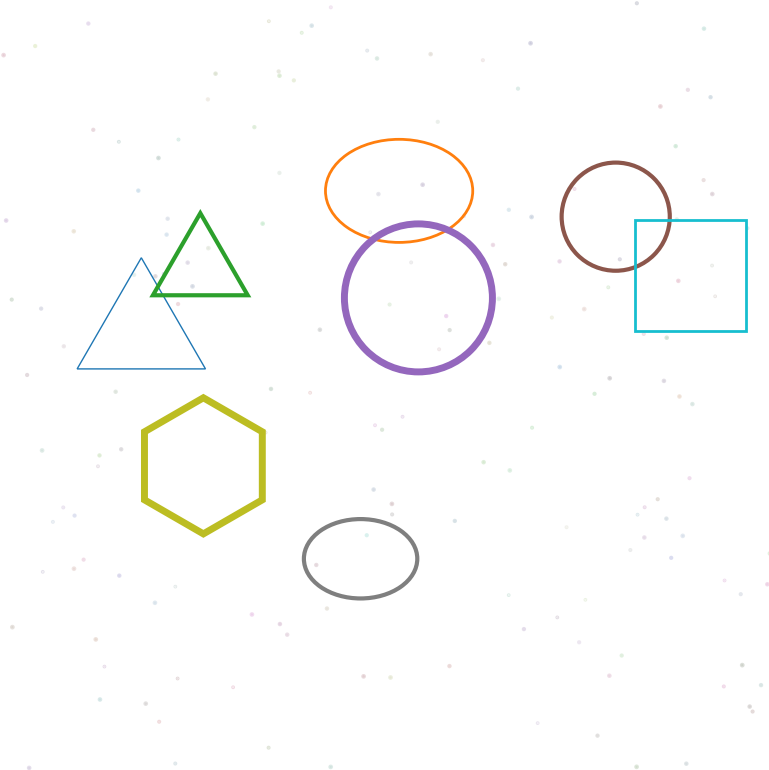[{"shape": "triangle", "thickness": 0.5, "radius": 0.48, "center": [0.184, 0.569]}, {"shape": "oval", "thickness": 1, "radius": 0.48, "center": [0.518, 0.752]}, {"shape": "triangle", "thickness": 1.5, "radius": 0.36, "center": [0.26, 0.652]}, {"shape": "circle", "thickness": 2.5, "radius": 0.48, "center": [0.543, 0.613]}, {"shape": "circle", "thickness": 1.5, "radius": 0.35, "center": [0.8, 0.719]}, {"shape": "oval", "thickness": 1.5, "radius": 0.37, "center": [0.468, 0.274]}, {"shape": "hexagon", "thickness": 2.5, "radius": 0.44, "center": [0.264, 0.395]}, {"shape": "square", "thickness": 1, "radius": 0.36, "center": [0.897, 0.642]}]